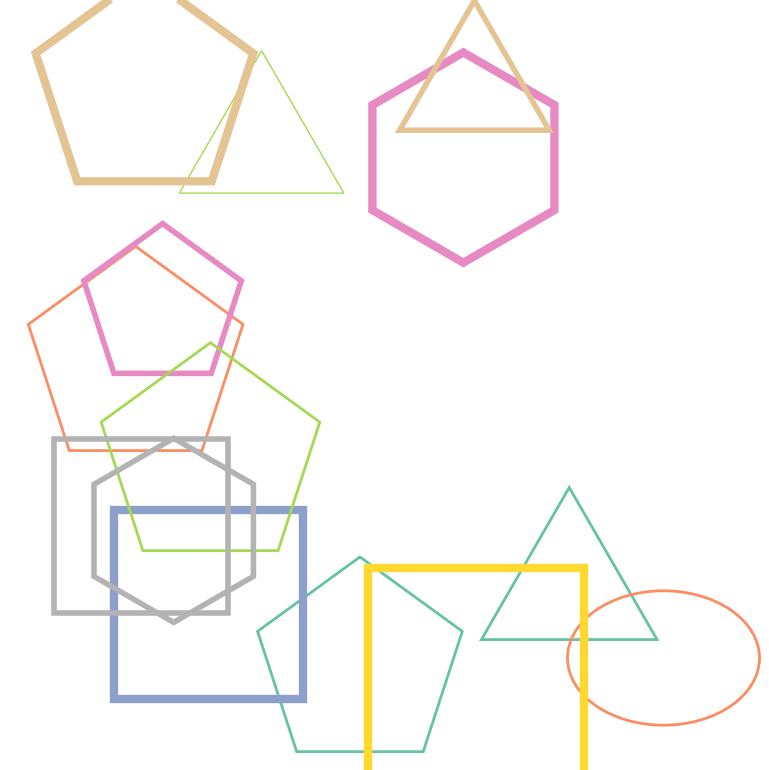[{"shape": "pentagon", "thickness": 1, "radius": 0.7, "center": [0.467, 0.137]}, {"shape": "triangle", "thickness": 1, "radius": 0.66, "center": [0.739, 0.235]}, {"shape": "pentagon", "thickness": 1, "radius": 0.73, "center": [0.176, 0.533]}, {"shape": "oval", "thickness": 1, "radius": 0.62, "center": [0.862, 0.145]}, {"shape": "square", "thickness": 3, "radius": 0.61, "center": [0.271, 0.215]}, {"shape": "pentagon", "thickness": 2, "radius": 0.54, "center": [0.211, 0.602]}, {"shape": "hexagon", "thickness": 3, "radius": 0.68, "center": [0.602, 0.795]}, {"shape": "triangle", "thickness": 0.5, "radius": 0.62, "center": [0.34, 0.811]}, {"shape": "pentagon", "thickness": 1, "radius": 0.75, "center": [0.273, 0.406]}, {"shape": "square", "thickness": 3, "radius": 0.7, "center": [0.618, 0.121]}, {"shape": "pentagon", "thickness": 3, "radius": 0.74, "center": [0.188, 0.885]}, {"shape": "triangle", "thickness": 2, "radius": 0.56, "center": [0.616, 0.887]}, {"shape": "hexagon", "thickness": 2, "radius": 0.6, "center": [0.226, 0.311]}, {"shape": "square", "thickness": 2, "radius": 0.57, "center": [0.183, 0.317]}]